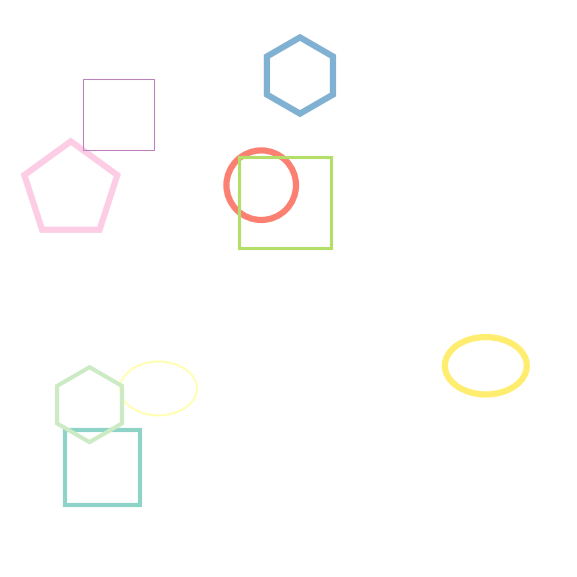[{"shape": "square", "thickness": 2, "radius": 0.33, "center": [0.177, 0.19]}, {"shape": "oval", "thickness": 1, "radius": 0.33, "center": [0.275, 0.326]}, {"shape": "circle", "thickness": 3, "radius": 0.3, "center": [0.452, 0.678]}, {"shape": "hexagon", "thickness": 3, "radius": 0.33, "center": [0.519, 0.868]}, {"shape": "square", "thickness": 1.5, "radius": 0.4, "center": [0.494, 0.649]}, {"shape": "pentagon", "thickness": 3, "radius": 0.42, "center": [0.123, 0.67]}, {"shape": "square", "thickness": 0.5, "radius": 0.31, "center": [0.205, 0.801]}, {"shape": "hexagon", "thickness": 2, "radius": 0.32, "center": [0.155, 0.298]}, {"shape": "oval", "thickness": 3, "radius": 0.35, "center": [0.841, 0.366]}]